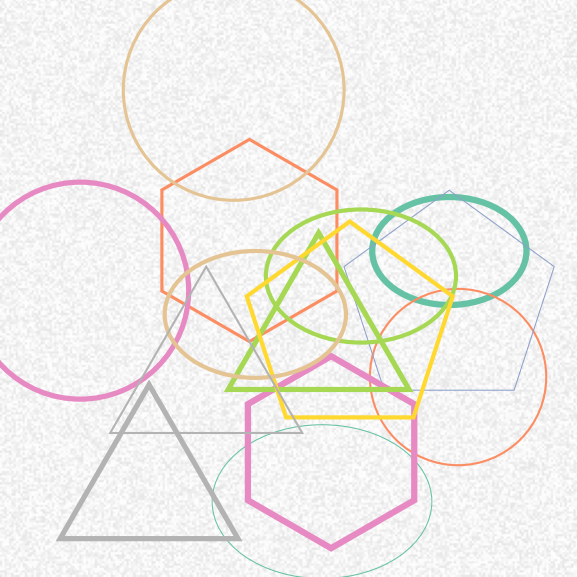[{"shape": "oval", "thickness": 3, "radius": 0.67, "center": [0.778, 0.565]}, {"shape": "oval", "thickness": 0.5, "radius": 0.95, "center": [0.558, 0.131]}, {"shape": "circle", "thickness": 1, "radius": 0.76, "center": [0.793, 0.346]}, {"shape": "hexagon", "thickness": 1.5, "radius": 0.88, "center": [0.432, 0.583]}, {"shape": "pentagon", "thickness": 0.5, "radius": 0.96, "center": [0.778, 0.478]}, {"shape": "hexagon", "thickness": 3, "radius": 0.83, "center": [0.573, 0.216]}, {"shape": "circle", "thickness": 2.5, "radius": 0.94, "center": [0.139, 0.496]}, {"shape": "triangle", "thickness": 2.5, "radius": 0.9, "center": [0.552, 0.415]}, {"shape": "oval", "thickness": 2, "radius": 0.82, "center": [0.625, 0.521]}, {"shape": "pentagon", "thickness": 2, "radius": 0.94, "center": [0.606, 0.428]}, {"shape": "circle", "thickness": 1.5, "radius": 0.96, "center": [0.405, 0.843]}, {"shape": "oval", "thickness": 2, "radius": 0.78, "center": [0.442, 0.455]}, {"shape": "triangle", "thickness": 2.5, "radius": 0.89, "center": [0.258, 0.155]}, {"shape": "triangle", "thickness": 1, "radius": 0.96, "center": [0.357, 0.345]}]